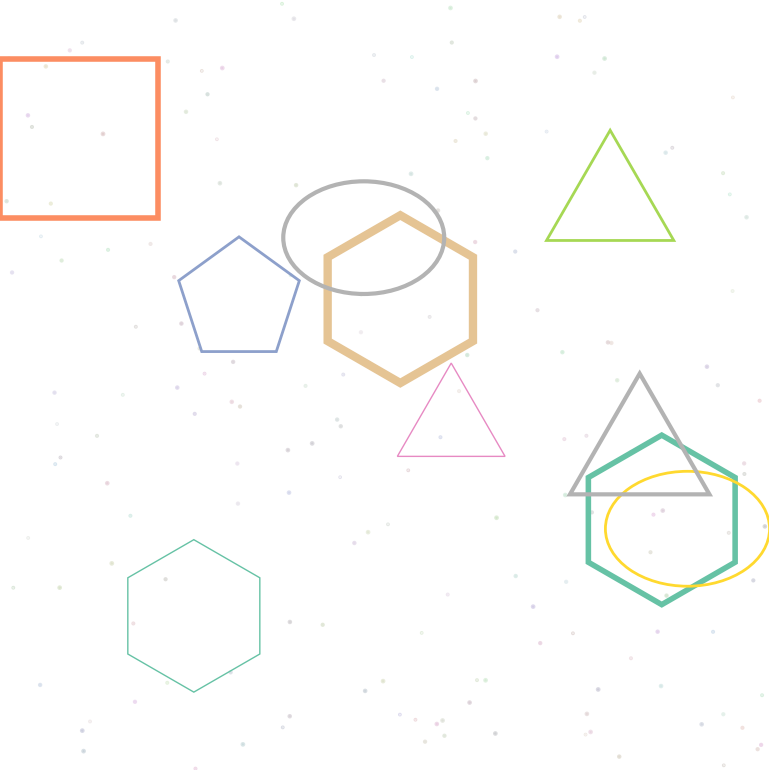[{"shape": "hexagon", "thickness": 2, "radius": 0.55, "center": [0.859, 0.325]}, {"shape": "hexagon", "thickness": 0.5, "radius": 0.49, "center": [0.252, 0.2]}, {"shape": "square", "thickness": 2, "radius": 0.51, "center": [0.103, 0.82]}, {"shape": "pentagon", "thickness": 1, "radius": 0.41, "center": [0.31, 0.61]}, {"shape": "triangle", "thickness": 0.5, "radius": 0.4, "center": [0.586, 0.448]}, {"shape": "triangle", "thickness": 1, "radius": 0.48, "center": [0.792, 0.735]}, {"shape": "oval", "thickness": 1, "radius": 0.53, "center": [0.893, 0.313]}, {"shape": "hexagon", "thickness": 3, "radius": 0.54, "center": [0.52, 0.611]}, {"shape": "triangle", "thickness": 1.5, "radius": 0.52, "center": [0.831, 0.41]}, {"shape": "oval", "thickness": 1.5, "radius": 0.52, "center": [0.472, 0.691]}]